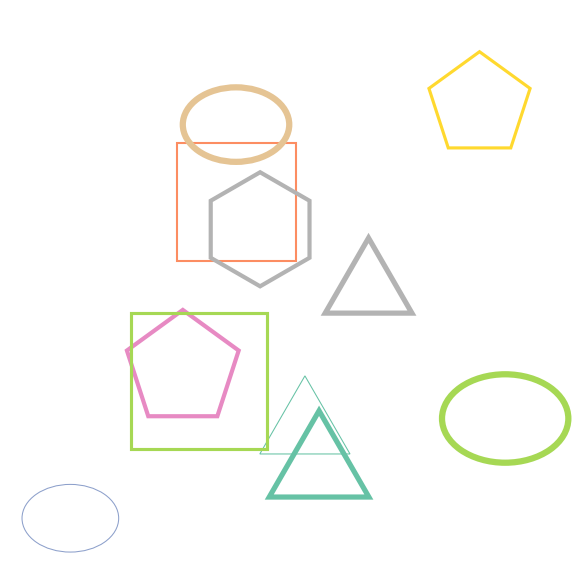[{"shape": "triangle", "thickness": 2.5, "radius": 0.5, "center": [0.552, 0.188]}, {"shape": "triangle", "thickness": 0.5, "radius": 0.45, "center": [0.528, 0.258]}, {"shape": "square", "thickness": 1, "radius": 0.51, "center": [0.41, 0.649]}, {"shape": "oval", "thickness": 0.5, "radius": 0.42, "center": [0.122, 0.102]}, {"shape": "pentagon", "thickness": 2, "radius": 0.51, "center": [0.317, 0.361]}, {"shape": "oval", "thickness": 3, "radius": 0.55, "center": [0.875, 0.274]}, {"shape": "square", "thickness": 1.5, "radius": 0.59, "center": [0.345, 0.34]}, {"shape": "pentagon", "thickness": 1.5, "radius": 0.46, "center": [0.83, 0.818]}, {"shape": "oval", "thickness": 3, "radius": 0.46, "center": [0.409, 0.783]}, {"shape": "triangle", "thickness": 2.5, "radius": 0.43, "center": [0.638, 0.5]}, {"shape": "hexagon", "thickness": 2, "radius": 0.49, "center": [0.45, 0.602]}]